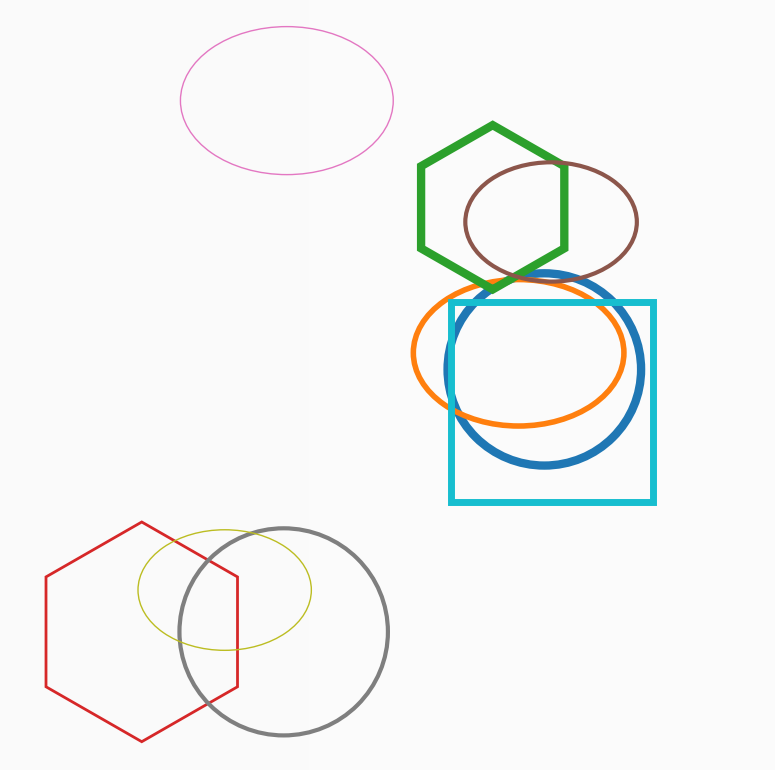[{"shape": "circle", "thickness": 3, "radius": 0.62, "center": [0.702, 0.52]}, {"shape": "oval", "thickness": 2, "radius": 0.68, "center": [0.669, 0.542]}, {"shape": "hexagon", "thickness": 3, "radius": 0.53, "center": [0.636, 0.731]}, {"shape": "hexagon", "thickness": 1, "radius": 0.71, "center": [0.183, 0.179]}, {"shape": "oval", "thickness": 1.5, "radius": 0.55, "center": [0.711, 0.712]}, {"shape": "oval", "thickness": 0.5, "radius": 0.69, "center": [0.37, 0.869]}, {"shape": "circle", "thickness": 1.5, "radius": 0.67, "center": [0.366, 0.179]}, {"shape": "oval", "thickness": 0.5, "radius": 0.56, "center": [0.29, 0.234]}, {"shape": "square", "thickness": 2.5, "radius": 0.65, "center": [0.712, 0.478]}]